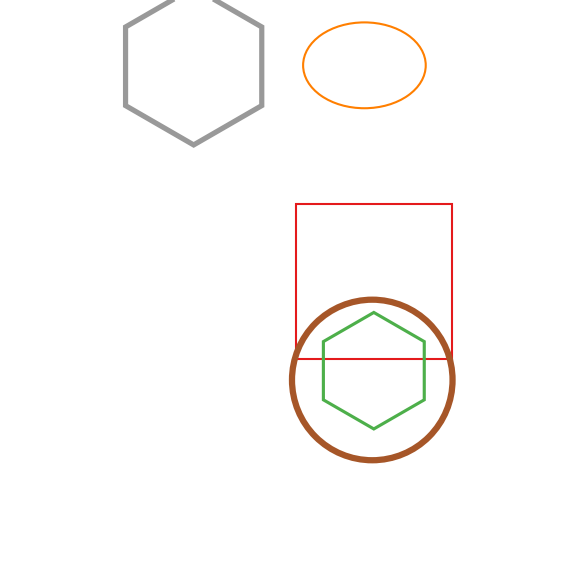[{"shape": "square", "thickness": 1, "radius": 0.67, "center": [0.647, 0.512]}, {"shape": "hexagon", "thickness": 1.5, "radius": 0.5, "center": [0.647, 0.357]}, {"shape": "oval", "thickness": 1, "radius": 0.53, "center": [0.631, 0.886]}, {"shape": "circle", "thickness": 3, "radius": 0.7, "center": [0.645, 0.341]}, {"shape": "hexagon", "thickness": 2.5, "radius": 0.68, "center": [0.335, 0.884]}]